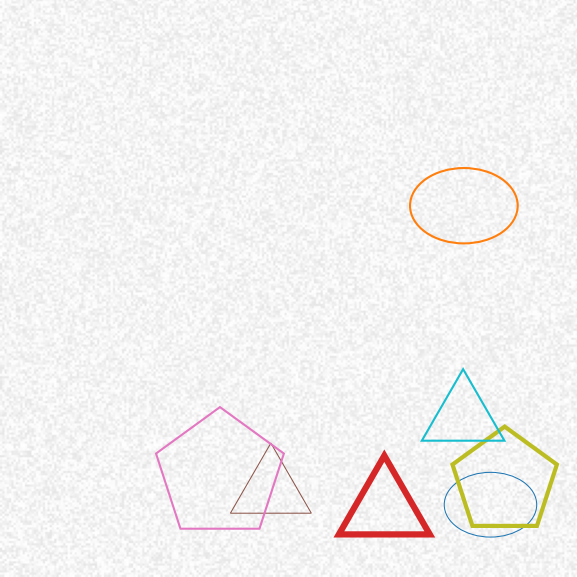[{"shape": "oval", "thickness": 0.5, "radius": 0.4, "center": [0.849, 0.125]}, {"shape": "oval", "thickness": 1, "radius": 0.47, "center": [0.803, 0.643]}, {"shape": "triangle", "thickness": 3, "radius": 0.45, "center": [0.666, 0.119]}, {"shape": "triangle", "thickness": 0.5, "radius": 0.4, "center": [0.469, 0.151]}, {"shape": "pentagon", "thickness": 1, "radius": 0.58, "center": [0.381, 0.178]}, {"shape": "pentagon", "thickness": 2, "radius": 0.48, "center": [0.874, 0.165]}, {"shape": "triangle", "thickness": 1, "radius": 0.41, "center": [0.802, 0.277]}]